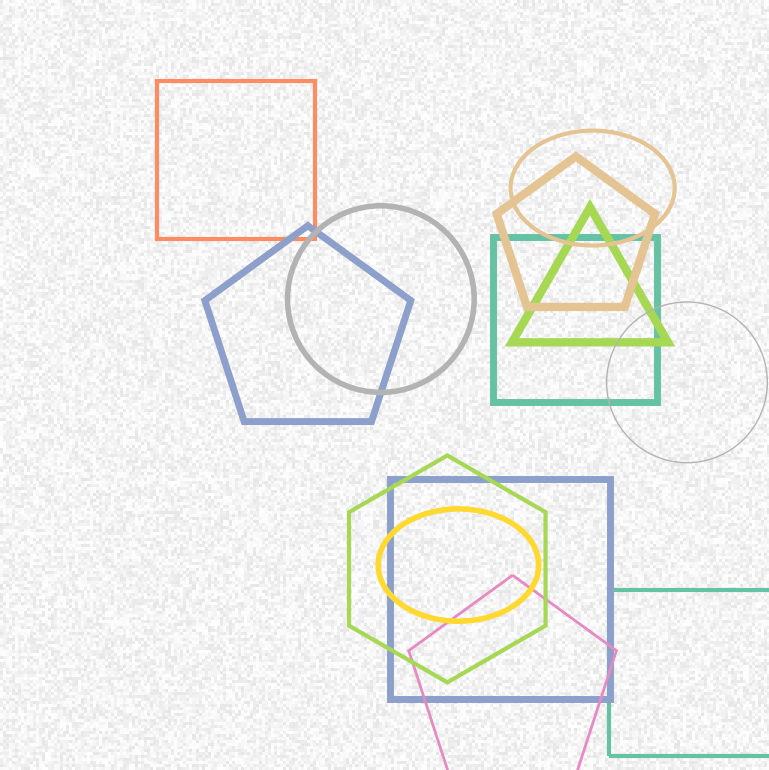[{"shape": "square", "thickness": 2.5, "radius": 0.53, "center": [0.747, 0.585]}, {"shape": "square", "thickness": 1.5, "radius": 0.54, "center": [0.899, 0.126]}, {"shape": "square", "thickness": 1.5, "radius": 0.51, "center": [0.307, 0.792]}, {"shape": "pentagon", "thickness": 2.5, "radius": 0.7, "center": [0.4, 0.566]}, {"shape": "square", "thickness": 2.5, "radius": 0.71, "center": [0.65, 0.236]}, {"shape": "pentagon", "thickness": 1, "radius": 0.71, "center": [0.666, 0.111]}, {"shape": "triangle", "thickness": 3, "radius": 0.58, "center": [0.766, 0.614]}, {"shape": "hexagon", "thickness": 1.5, "radius": 0.74, "center": [0.581, 0.261]}, {"shape": "oval", "thickness": 2, "radius": 0.52, "center": [0.595, 0.266]}, {"shape": "pentagon", "thickness": 3, "radius": 0.54, "center": [0.748, 0.689]}, {"shape": "oval", "thickness": 1.5, "radius": 0.53, "center": [0.77, 0.756]}, {"shape": "circle", "thickness": 0.5, "radius": 0.52, "center": [0.892, 0.503]}, {"shape": "circle", "thickness": 2, "radius": 0.61, "center": [0.495, 0.612]}]